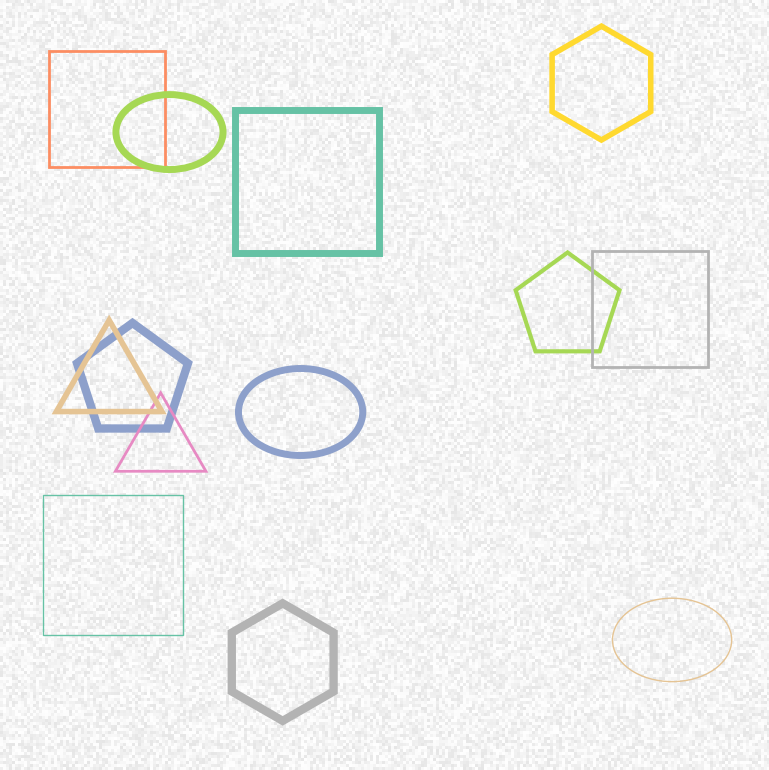[{"shape": "square", "thickness": 0.5, "radius": 0.45, "center": [0.147, 0.267]}, {"shape": "square", "thickness": 2.5, "radius": 0.47, "center": [0.399, 0.764]}, {"shape": "square", "thickness": 1, "radius": 0.38, "center": [0.139, 0.859]}, {"shape": "oval", "thickness": 2.5, "radius": 0.4, "center": [0.39, 0.465]}, {"shape": "pentagon", "thickness": 3, "radius": 0.38, "center": [0.172, 0.505]}, {"shape": "triangle", "thickness": 1, "radius": 0.34, "center": [0.209, 0.422]}, {"shape": "pentagon", "thickness": 1.5, "radius": 0.35, "center": [0.737, 0.601]}, {"shape": "oval", "thickness": 2.5, "radius": 0.35, "center": [0.22, 0.828]}, {"shape": "hexagon", "thickness": 2, "radius": 0.37, "center": [0.781, 0.892]}, {"shape": "triangle", "thickness": 2, "radius": 0.4, "center": [0.142, 0.505]}, {"shape": "oval", "thickness": 0.5, "radius": 0.39, "center": [0.873, 0.169]}, {"shape": "hexagon", "thickness": 3, "radius": 0.38, "center": [0.367, 0.14]}, {"shape": "square", "thickness": 1, "radius": 0.38, "center": [0.844, 0.599]}]